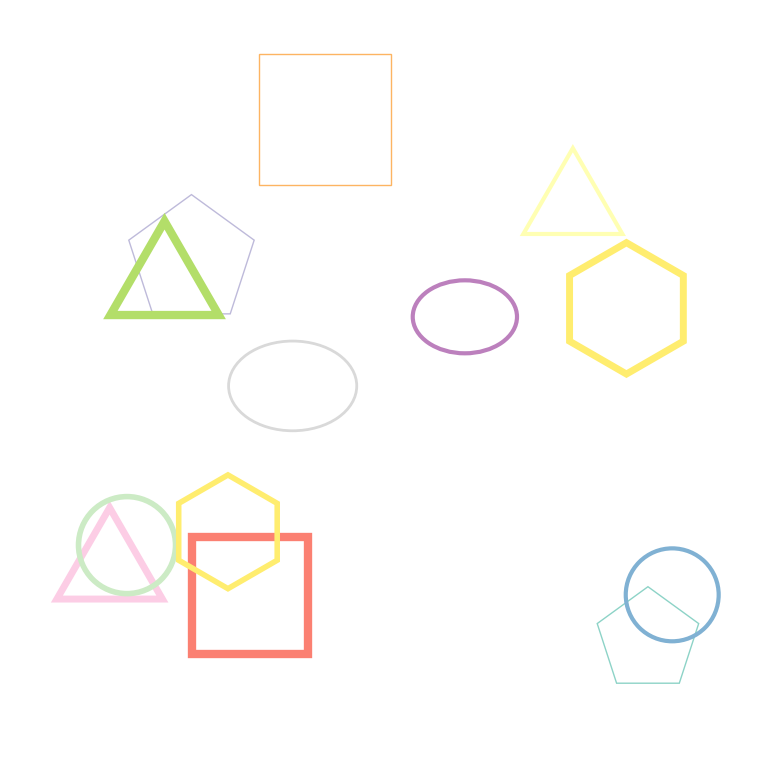[{"shape": "pentagon", "thickness": 0.5, "radius": 0.35, "center": [0.841, 0.169]}, {"shape": "triangle", "thickness": 1.5, "radius": 0.37, "center": [0.744, 0.733]}, {"shape": "pentagon", "thickness": 0.5, "radius": 0.43, "center": [0.249, 0.662]}, {"shape": "square", "thickness": 3, "radius": 0.38, "center": [0.324, 0.226]}, {"shape": "circle", "thickness": 1.5, "radius": 0.3, "center": [0.873, 0.227]}, {"shape": "square", "thickness": 0.5, "radius": 0.43, "center": [0.422, 0.845]}, {"shape": "triangle", "thickness": 3, "radius": 0.41, "center": [0.214, 0.631]}, {"shape": "triangle", "thickness": 2.5, "radius": 0.4, "center": [0.142, 0.262]}, {"shape": "oval", "thickness": 1, "radius": 0.42, "center": [0.38, 0.499]}, {"shape": "oval", "thickness": 1.5, "radius": 0.34, "center": [0.604, 0.589]}, {"shape": "circle", "thickness": 2, "radius": 0.31, "center": [0.165, 0.292]}, {"shape": "hexagon", "thickness": 2, "radius": 0.37, "center": [0.296, 0.309]}, {"shape": "hexagon", "thickness": 2.5, "radius": 0.43, "center": [0.814, 0.6]}]